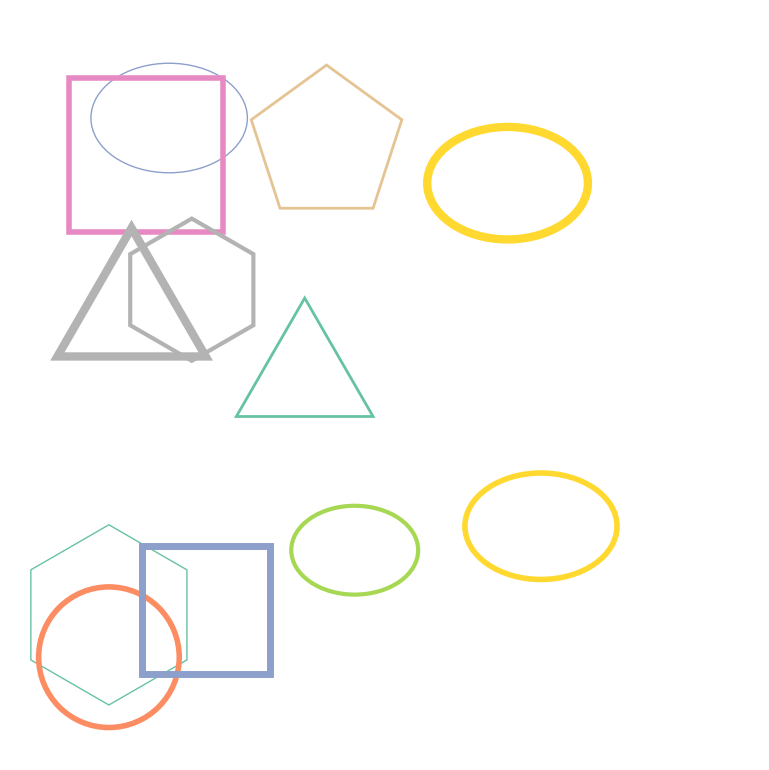[{"shape": "triangle", "thickness": 1, "radius": 0.51, "center": [0.396, 0.51]}, {"shape": "hexagon", "thickness": 0.5, "radius": 0.59, "center": [0.141, 0.201]}, {"shape": "circle", "thickness": 2, "radius": 0.46, "center": [0.141, 0.146]}, {"shape": "oval", "thickness": 0.5, "radius": 0.51, "center": [0.22, 0.847]}, {"shape": "square", "thickness": 2.5, "radius": 0.42, "center": [0.268, 0.208]}, {"shape": "square", "thickness": 2, "radius": 0.5, "center": [0.19, 0.799]}, {"shape": "oval", "thickness": 1.5, "radius": 0.41, "center": [0.461, 0.285]}, {"shape": "oval", "thickness": 3, "radius": 0.52, "center": [0.659, 0.762]}, {"shape": "oval", "thickness": 2, "radius": 0.49, "center": [0.703, 0.317]}, {"shape": "pentagon", "thickness": 1, "radius": 0.51, "center": [0.424, 0.813]}, {"shape": "hexagon", "thickness": 1.5, "radius": 0.46, "center": [0.249, 0.624]}, {"shape": "triangle", "thickness": 3, "radius": 0.56, "center": [0.171, 0.593]}]